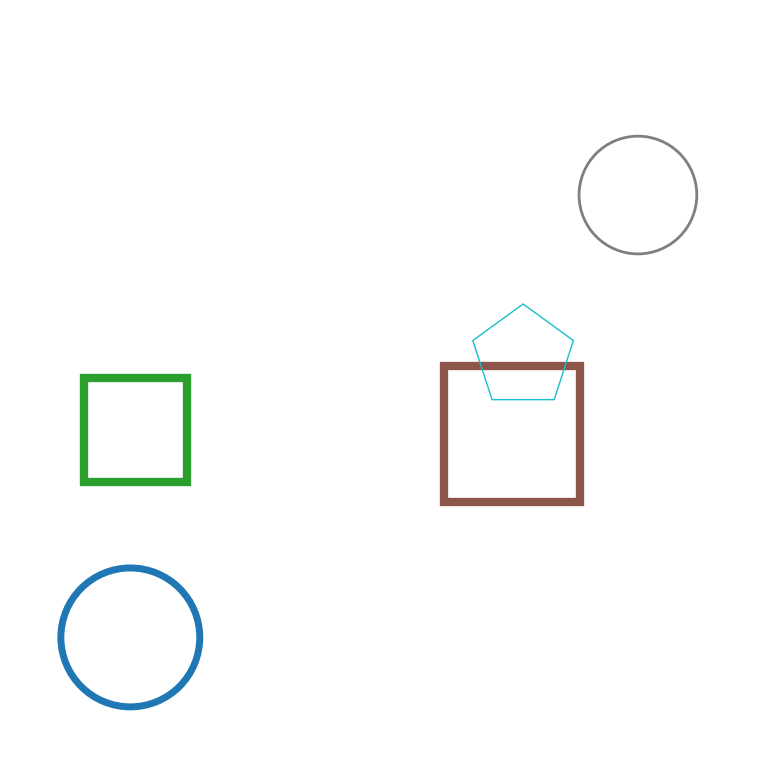[{"shape": "circle", "thickness": 2.5, "radius": 0.45, "center": [0.169, 0.172]}, {"shape": "square", "thickness": 3, "radius": 0.34, "center": [0.176, 0.441]}, {"shape": "square", "thickness": 3, "radius": 0.44, "center": [0.665, 0.436]}, {"shape": "circle", "thickness": 1, "radius": 0.38, "center": [0.828, 0.747]}, {"shape": "pentagon", "thickness": 0.5, "radius": 0.34, "center": [0.679, 0.537]}]